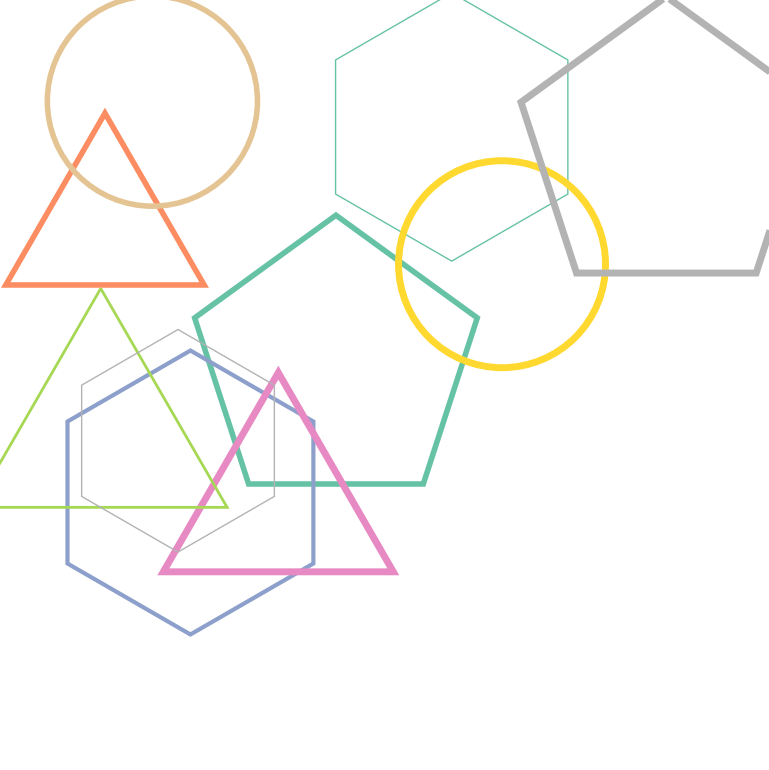[{"shape": "hexagon", "thickness": 0.5, "radius": 0.87, "center": [0.587, 0.835]}, {"shape": "pentagon", "thickness": 2, "radius": 0.96, "center": [0.436, 0.528]}, {"shape": "triangle", "thickness": 2, "radius": 0.74, "center": [0.136, 0.704]}, {"shape": "hexagon", "thickness": 1.5, "radius": 0.92, "center": [0.247, 0.36]}, {"shape": "triangle", "thickness": 2.5, "radius": 0.86, "center": [0.361, 0.344]}, {"shape": "triangle", "thickness": 1, "radius": 0.95, "center": [0.131, 0.436]}, {"shape": "circle", "thickness": 2.5, "radius": 0.67, "center": [0.652, 0.657]}, {"shape": "circle", "thickness": 2, "radius": 0.68, "center": [0.198, 0.869]}, {"shape": "hexagon", "thickness": 0.5, "radius": 0.72, "center": [0.231, 0.428]}, {"shape": "pentagon", "thickness": 2.5, "radius": 0.99, "center": [0.865, 0.806]}]